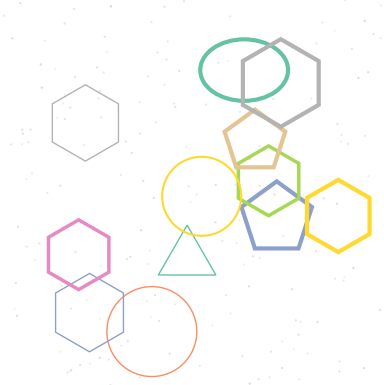[{"shape": "triangle", "thickness": 1, "radius": 0.43, "center": [0.486, 0.329]}, {"shape": "oval", "thickness": 3, "radius": 0.57, "center": [0.634, 0.818]}, {"shape": "circle", "thickness": 1, "radius": 0.58, "center": [0.394, 0.139]}, {"shape": "pentagon", "thickness": 3, "radius": 0.48, "center": [0.719, 0.433]}, {"shape": "hexagon", "thickness": 1, "radius": 0.51, "center": [0.233, 0.188]}, {"shape": "hexagon", "thickness": 2.5, "radius": 0.45, "center": [0.204, 0.338]}, {"shape": "hexagon", "thickness": 2.5, "radius": 0.45, "center": [0.698, 0.53]}, {"shape": "circle", "thickness": 1.5, "radius": 0.51, "center": [0.524, 0.49]}, {"shape": "hexagon", "thickness": 3, "radius": 0.47, "center": [0.879, 0.439]}, {"shape": "pentagon", "thickness": 3, "radius": 0.41, "center": [0.662, 0.632]}, {"shape": "hexagon", "thickness": 1, "radius": 0.5, "center": [0.222, 0.681]}, {"shape": "hexagon", "thickness": 3, "radius": 0.57, "center": [0.729, 0.784]}]